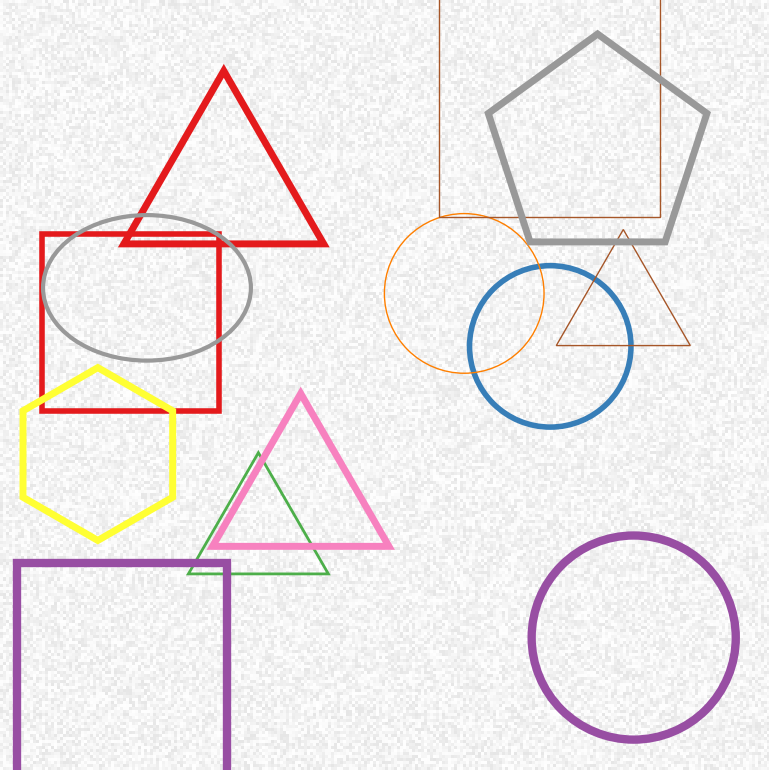[{"shape": "triangle", "thickness": 2.5, "radius": 0.75, "center": [0.291, 0.758]}, {"shape": "square", "thickness": 2, "radius": 0.58, "center": [0.17, 0.581]}, {"shape": "circle", "thickness": 2, "radius": 0.52, "center": [0.715, 0.55]}, {"shape": "triangle", "thickness": 1, "radius": 0.52, "center": [0.336, 0.307]}, {"shape": "square", "thickness": 3, "radius": 0.68, "center": [0.159, 0.133]}, {"shape": "circle", "thickness": 3, "radius": 0.66, "center": [0.823, 0.172]}, {"shape": "circle", "thickness": 0.5, "radius": 0.52, "center": [0.603, 0.619]}, {"shape": "hexagon", "thickness": 2.5, "radius": 0.56, "center": [0.127, 0.41]}, {"shape": "square", "thickness": 0.5, "radius": 0.72, "center": [0.714, 0.861]}, {"shape": "triangle", "thickness": 0.5, "radius": 0.5, "center": [0.809, 0.601]}, {"shape": "triangle", "thickness": 2.5, "radius": 0.66, "center": [0.391, 0.357]}, {"shape": "pentagon", "thickness": 2.5, "radius": 0.75, "center": [0.776, 0.807]}, {"shape": "oval", "thickness": 1.5, "radius": 0.67, "center": [0.191, 0.626]}]